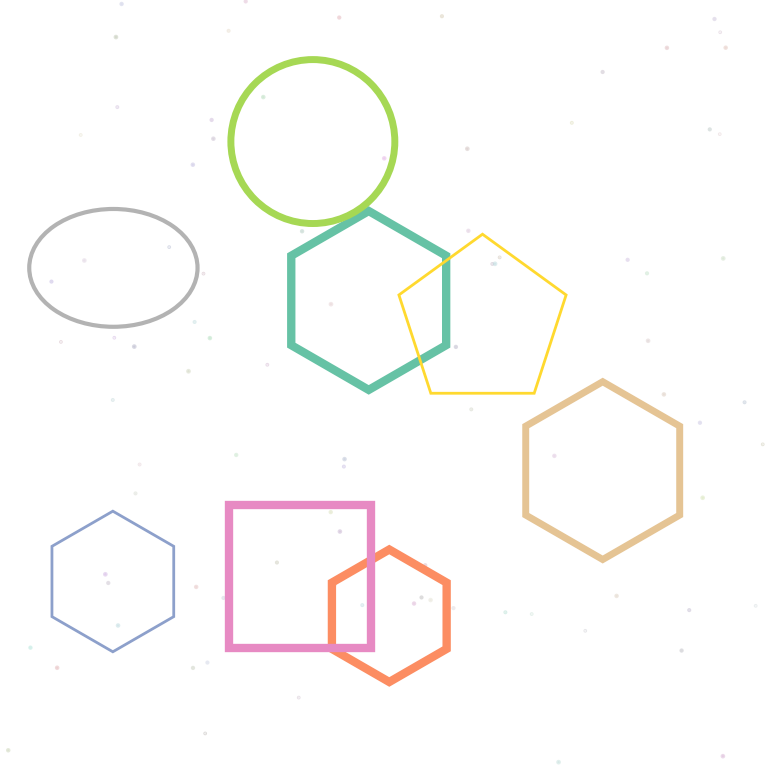[{"shape": "hexagon", "thickness": 3, "radius": 0.58, "center": [0.479, 0.61]}, {"shape": "hexagon", "thickness": 3, "radius": 0.43, "center": [0.506, 0.2]}, {"shape": "hexagon", "thickness": 1, "radius": 0.46, "center": [0.147, 0.245]}, {"shape": "square", "thickness": 3, "radius": 0.46, "center": [0.39, 0.251]}, {"shape": "circle", "thickness": 2.5, "radius": 0.53, "center": [0.406, 0.816]}, {"shape": "pentagon", "thickness": 1, "radius": 0.57, "center": [0.627, 0.582]}, {"shape": "hexagon", "thickness": 2.5, "radius": 0.58, "center": [0.783, 0.389]}, {"shape": "oval", "thickness": 1.5, "radius": 0.55, "center": [0.147, 0.652]}]